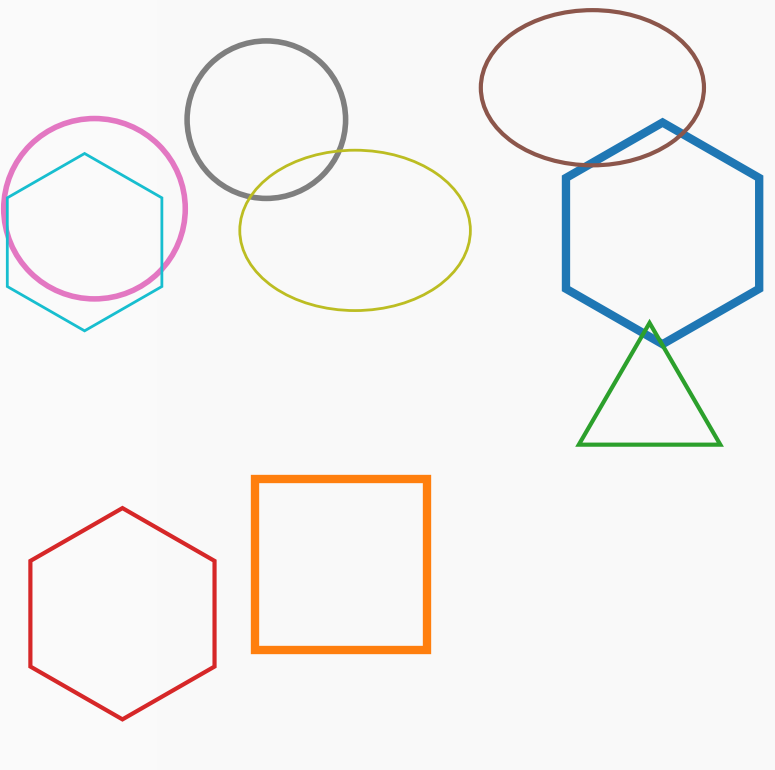[{"shape": "hexagon", "thickness": 3, "radius": 0.72, "center": [0.855, 0.697]}, {"shape": "square", "thickness": 3, "radius": 0.55, "center": [0.44, 0.267]}, {"shape": "triangle", "thickness": 1.5, "radius": 0.53, "center": [0.838, 0.475]}, {"shape": "hexagon", "thickness": 1.5, "radius": 0.69, "center": [0.158, 0.203]}, {"shape": "oval", "thickness": 1.5, "radius": 0.72, "center": [0.764, 0.886]}, {"shape": "circle", "thickness": 2, "radius": 0.59, "center": [0.122, 0.729]}, {"shape": "circle", "thickness": 2, "radius": 0.51, "center": [0.344, 0.845]}, {"shape": "oval", "thickness": 1, "radius": 0.74, "center": [0.458, 0.701]}, {"shape": "hexagon", "thickness": 1, "radius": 0.58, "center": [0.109, 0.685]}]